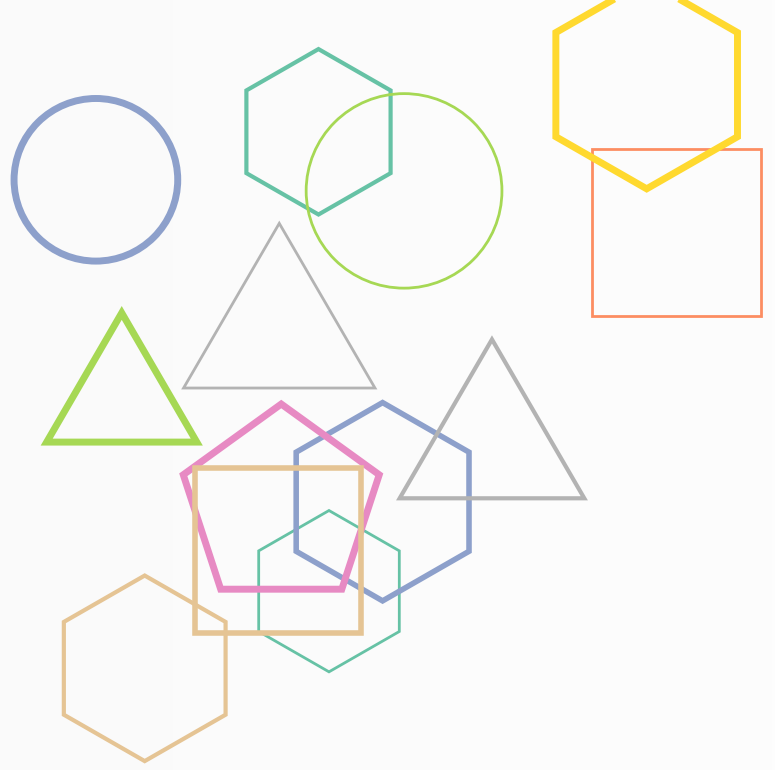[{"shape": "hexagon", "thickness": 1, "radius": 0.52, "center": [0.425, 0.232]}, {"shape": "hexagon", "thickness": 1.5, "radius": 0.54, "center": [0.411, 0.829]}, {"shape": "square", "thickness": 1, "radius": 0.54, "center": [0.873, 0.698]}, {"shape": "circle", "thickness": 2.5, "radius": 0.53, "center": [0.124, 0.767]}, {"shape": "hexagon", "thickness": 2, "radius": 0.64, "center": [0.494, 0.348]}, {"shape": "pentagon", "thickness": 2.5, "radius": 0.66, "center": [0.363, 0.342]}, {"shape": "triangle", "thickness": 2.5, "radius": 0.56, "center": [0.157, 0.482]}, {"shape": "circle", "thickness": 1, "radius": 0.63, "center": [0.521, 0.752]}, {"shape": "hexagon", "thickness": 2.5, "radius": 0.68, "center": [0.834, 0.89]}, {"shape": "square", "thickness": 2, "radius": 0.54, "center": [0.359, 0.285]}, {"shape": "hexagon", "thickness": 1.5, "radius": 0.6, "center": [0.187, 0.132]}, {"shape": "triangle", "thickness": 1.5, "radius": 0.69, "center": [0.635, 0.422]}, {"shape": "triangle", "thickness": 1, "radius": 0.71, "center": [0.36, 0.567]}]